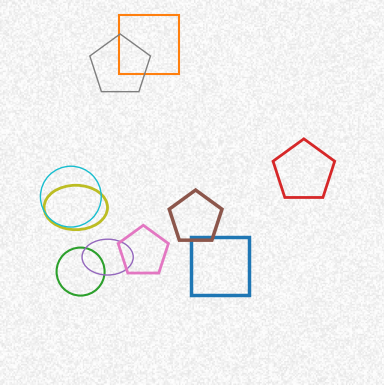[{"shape": "square", "thickness": 2.5, "radius": 0.38, "center": [0.572, 0.309]}, {"shape": "square", "thickness": 1.5, "radius": 0.39, "center": [0.386, 0.885]}, {"shape": "circle", "thickness": 1.5, "radius": 0.31, "center": [0.209, 0.295]}, {"shape": "pentagon", "thickness": 2, "radius": 0.42, "center": [0.789, 0.555]}, {"shape": "oval", "thickness": 1, "radius": 0.33, "center": [0.28, 0.332]}, {"shape": "pentagon", "thickness": 2.5, "radius": 0.36, "center": [0.508, 0.434]}, {"shape": "pentagon", "thickness": 2, "radius": 0.34, "center": [0.372, 0.346]}, {"shape": "pentagon", "thickness": 1, "radius": 0.41, "center": [0.312, 0.829]}, {"shape": "oval", "thickness": 2, "radius": 0.41, "center": [0.197, 0.461]}, {"shape": "circle", "thickness": 1, "radius": 0.4, "center": [0.184, 0.489]}]